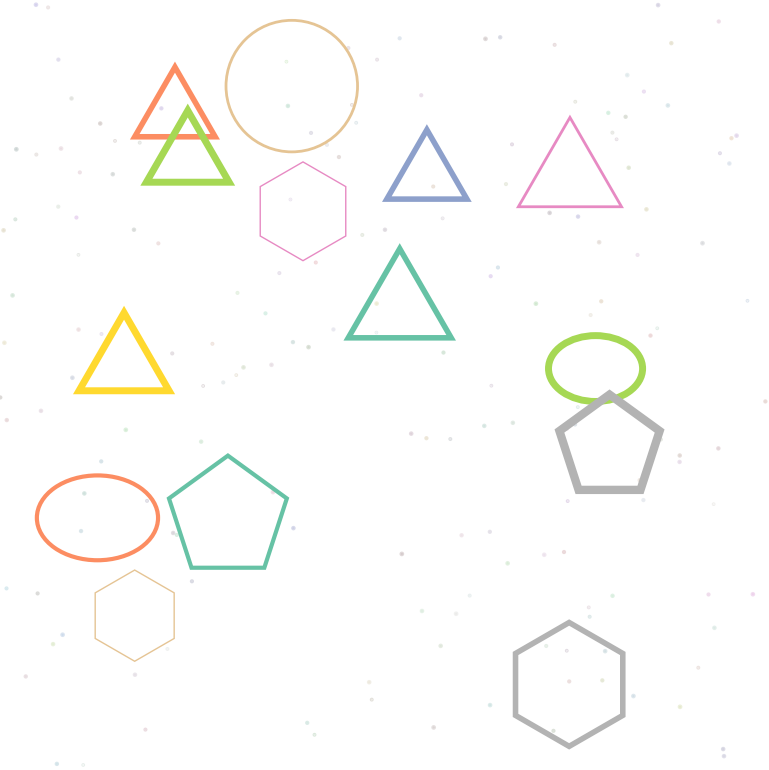[{"shape": "triangle", "thickness": 2, "radius": 0.39, "center": [0.519, 0.6]}, {"shape": "pentagon", "thickness": 1.5, "radius": 0.4, "center": [0.296, 0.328]}, {"shape": "triangle", "thickness": 2, "radius": 0.3, "center": [0.227, 0.853]}, {"shape": "oval", "thickness": 1.5, "radius": 0.39, "center": [0.127, 0.327]}, {"shape": "triangle", "thickness": 2, "radius": 0.3, "center": [0.554, 0.771]}, {"shape": "triangle", "thickness": 1, "radius": 0.39, "center": [0.74, 0.77]}, {"shape": "hexagon", "thickness": 0.5, "radius": 0.32, "center": [0.393, 0.726]}, {"shape": "oval", "thickness": 2.5, "radius": 0.31, "center": [0.773, 0.521]}, {"shape": "triangle", "thickness": 2.5, "radius": 0.31, "center": [0.244, 0.794]}, {"shape": "triangle", "thickness": 2.5, "radius": 0.34, "center": [0.161, 0.526]}, {"shape": "circle", "thickness": 1, "radius": 0.43, "center": [0.379, 0.888]}, {"shape": "hexagon", "thickness": 0.5, "radius": 0.3, "center": [0.175, 0.2]}, {"shape": "pentagon", "thickness": 3, "radius": 0.34, "center": [0.792, 0.419]}, {"shape": "hexagon", "thickness": 2, "radius": 0.4, "center": [0.739, 0.111]}]